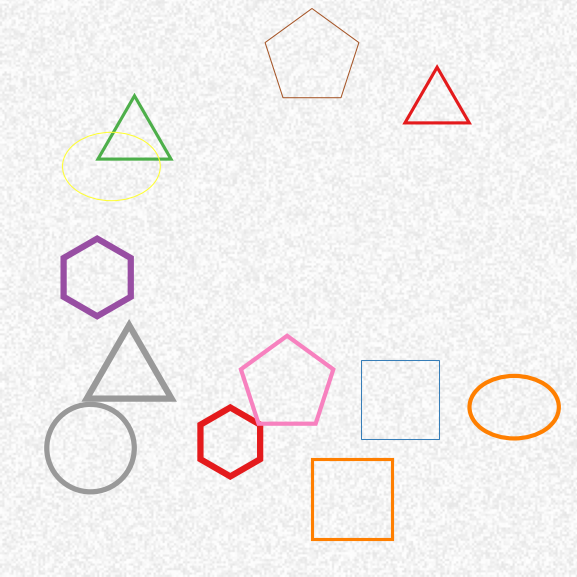[{"shape": "hexagon", "thickness": 3, "radius": 0.3, "center": [0.399, 0.234]}, {"shape": "triangle", "thickness": 1.5, "radius": 0.32, "center": [0.757, 0.818]}, {"shape": "square", "thickness": 0.5, "radius": 0.34, "center": [0.693, 0.308]}, {"shape": "triangle", "thickness": 1.5, "radius": 0.37, "center": [0.233, 0.76]}, {"shape": "hexagon", "thickness": 3, "radius": 0.34, "center": [0.168, 0.519]}, {"shape": "square", "thickness": 1.5, "radius": 0.35, "center": [0.609, 0.135]}, {"shape": "oval", "thickness": 2, "radius": 0.39, "center": [0.89, 0.294]}, {"shape": "oval", "thickness": 0.5, "radius": 0.42, "center": [0.193, 0.711]}, {"shape": "pentagon", "thickness": 0.5, "radius": 0.43, "center": [0.54, 0.899]}, {"shape": "pentagon", "thickness": 2, "radius": 0.42, "center": [0.497, 0.334]}, {"shape": "triangle", "thickness": 3, "radius": 0.42, "center": [0.224, 0.351]}, {"shape": "circle", "thickness": 2.5, "radius": 0.38, "center": [0.157, 0.223]}]